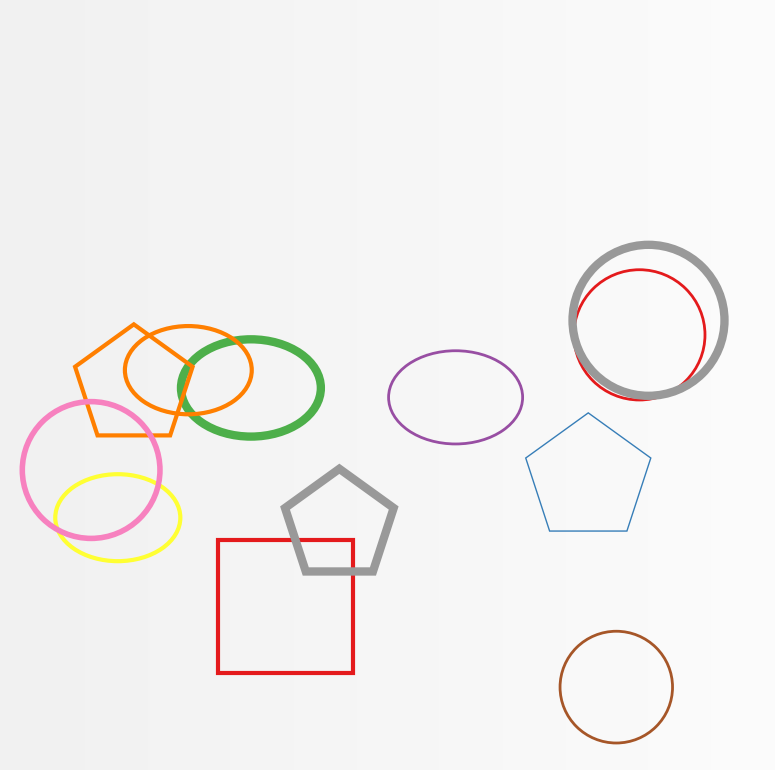[{"shape": "square", "thickness": 1.5, "radius": 0.43, "center": [0.369, 0.212]}, {"shape": "circle", "thickness": 1, "radius": 0.42, "center": [0.825, 0.565]}, {"shape": "pentagon", "thickness": 0.5, "radius": 0.42, "center": [0.759, 0.379]}, {"shape": "oval", "thickness": 3, "radius": 0.45, "center": [0.324, 0.496]}, {"shape": "oval", "thickness": 1, "radius": 0.43, "center": [0.588, 0.484]}, {"shape": "oval", "thickness": 1.5, "radius": 0.41, "center": [0.243, 0.519]}, {"shape": "pentagon", "thickness": 1.5, "radius": 0.4, "center": [0.173, 0.499]}, {"shape": "oval", "thickness": 1.5, "radius": 0.4, "center": [0.152, 0.328]}, {"shape": "circle", "thickness": 1, "radius": 0.36, "center": [0.795, 0.108]}, {"shape": "circle", "thickness": 2, "radius": 0.44, "center": [0.118, 0.39]}, {"shape": "circle", "thickness": 3, "radius": 0.49, "center": [0.837, 0.584]}, {"shape": "pentagon", "thickness": 3, "radius": 0.37, "center": [0.438, 0.317]}]